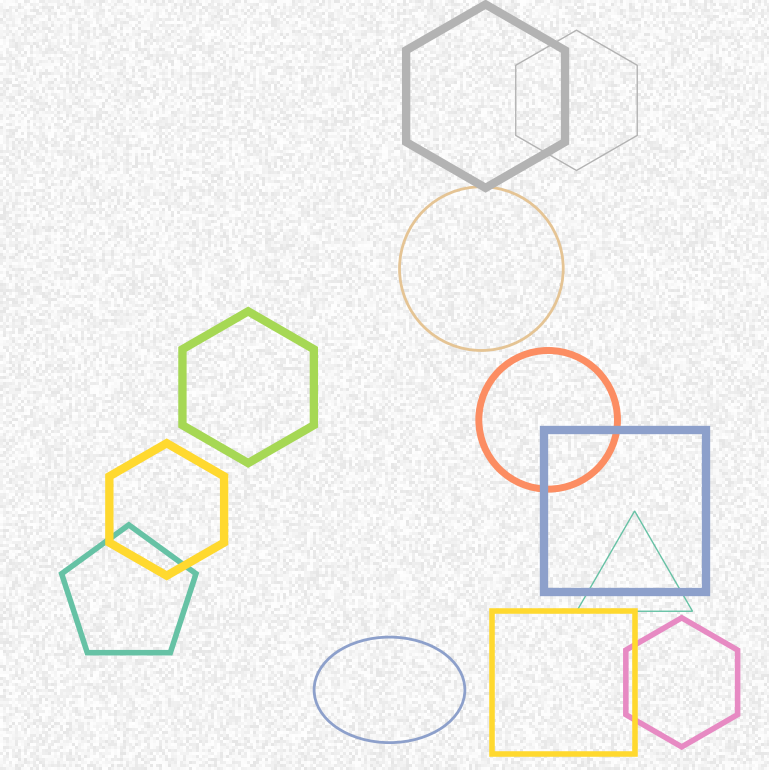[{"shape": "pentagon", "thickness": 2, "radius": 0.46, "center": [0.167, 0.227]}, {"shape": "triangle", "thickness": 0.5, "radius": 0.43, "center": [0.824, 0.25]}, {"shape": "circle", "thickness": 2.5, "radius": 0.45, "center": [0.712, 0.455]}, {"shape": "square", "thickness": 3, "radius": 0.52, "center": [0.812, 0.336]}, {"shape": "oval", "thickness": 1, "radius": 0.49, "center": [0.506, 0.104]}, {"shape": "hexagon", "thickness": 2, "radius": 0.42, "center": [0.885, 0.114]}, {"shape": "hexagon", "thickness": 3, "radius": 0.49, "center": [0.322, 0.497]}, {"shape": "square", "thickness": 2, "radius": 0.46, "center": [0.732, 0.114]}, {"shape": "hexagon", "thickness": 3, "radius": 0.43, "center": [0.217, 0.338]}, {"shape": "circle", "thickness": 1, "radius": 0.53, "center": [0.625, 0.651]}, {"shape": "hexagon", "thickness": 3, "radius": 0.6, "center": [0.631, 0.875]}, {"shape": "hexagon", "thickness": 0.5, "radius": 0.46, "center": [0.749, 0.87]}]